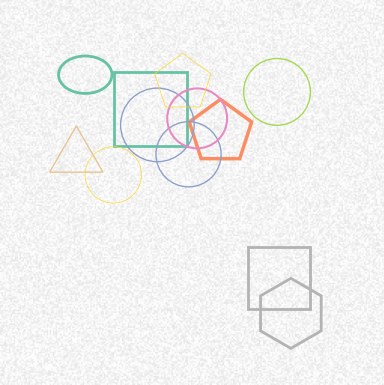[{"shape": "oval", "thickness": 2, "radius": 0.35, "center": [0.221, 0.806]}, {"shape": "square", "thickness": 2, "radius": 0.48, "center": [0.39, 0.717]}, {"shape": "pentagon", "thickness": 2.5, "radius": 0.43, "center": [0.573, 0.657]}, {"shape": "circle", "thickness": 1, "radius": 0.48, "center": [0.409, 0.676]}, {"shape": "circle", "thickness": 1, "radius": 0.42, "center": [0.49, 0.599]}, {"shape": "circle", "thickness": 1.5, "radius": 0.39, "center": [0.512, 0.692]}, {"shape": "circle", "thickness": 1, "radius": 0.43, "center": [0.719, 0.761]}, {"shape": "pentagon", "thickness": 0.5, "radius": 0.38, "center": [0.475, 0.784]}, {"shape": "circle", "thickness": 0.5, "radius": 0.37, "center": [0.294, 0.546]}, {"shape": "triangle", "thickness": 1, "radius": 0.4, "center": [0.198, 0.593]}, {"shape": "square", "thickness": 2, "radius": 0.4, "center": [0.724, 0.279]}, {"shape": "hexagon", "thickness": 2, "radius": 0.45, "center": [0.756, 0.186]}]